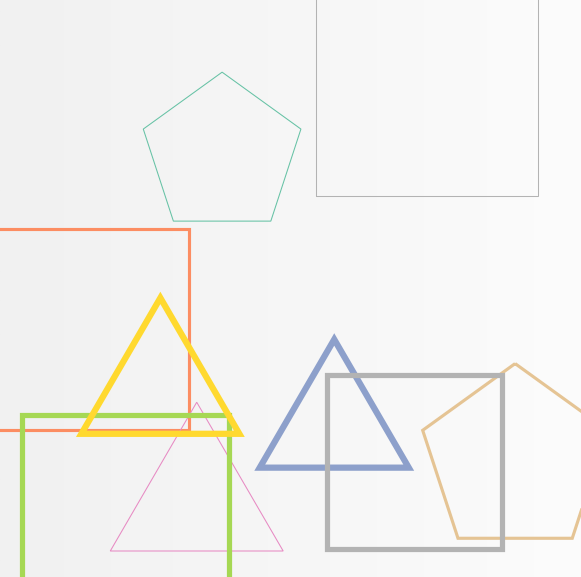[{"shape": "pentagon", "thickness": 0.5, "radius": 0.71, "center": [0.382, 0.732]}, {"shape": "square", "thickness": 1.5, "radius": 0.87, "center": [0.15, 0.428]}, {"shape": "triangle", "thickness": 3, "radius": 0.74, "center": [0.575, 0.263]}, {"shape": "triangle", "thickness": 0.5, "radius": 0.86, "center": [0.338, 0.131]}, {"shape": "square", "thickness": 2.5, "radius": 0.89, "center": [0.215, 0.103]}, {"shape": "triangle", "thickness": 3, "radius": 0.78, "center": [0.276, 0.326]}, {"shape": "pentagon", "thickness": 1.5, "radius": 0.84, "center": [0.886, 0.202]}, {"shape": "square", "thickness": 2.5, "radius": 0.76, "center": [0.713, 0.199]}, {"shape": "square", "thickness": 0.5, "radius": 0.95, "center": [0.735, 0.85]}]